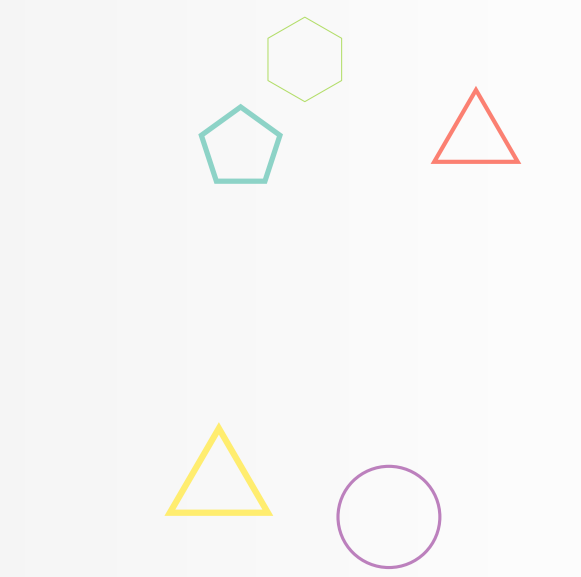[{"shape": "pentagon", "thickness": 2.5, "radius": 0.36, "center": [0.414, 0.743]}, {"shape": "triangle", "thickness": 2, "radius": 0.41, "center": [0.819, 0.76]}, {"shape": "hexagon", "thickness": 0.5, "radius": 0.37, "center": [0.524, 0.896]}, {"shape": "circle", "thickness": 1.5, "radius": 0.44, "center": [0.669, 0.104]}, {"shape": "triangle", "thickness": 3, "radius": 0.49, "center": [0.377, 0.16]}]